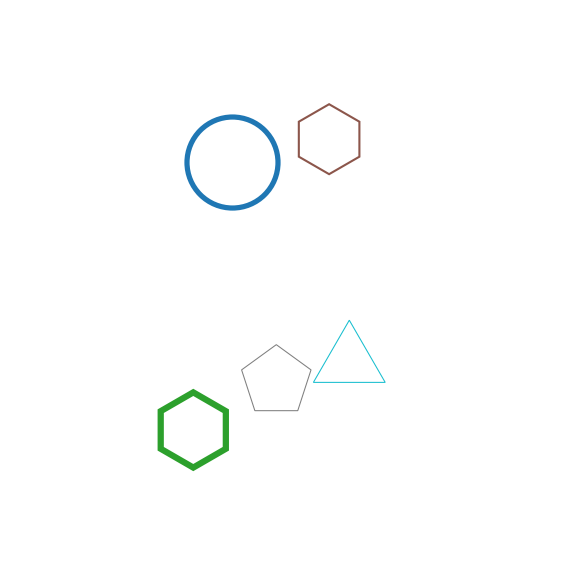[{"shape": "circle", "thickness": 2.5, "radius": 0.39, "center": [0.403, 0.718]}, {"shape": "hexagon", "thickness": 3, "radius": 0.33, "center": [0.335, 0.255]}, {"shape": "hexagon", "thickness": 1, "radius": 0.3, "center": [0.57, 0.758]}, {"shape": "pentagon", "thickness": 0.5, "radius": 0.32, "center": [0.478, 0.339]}, {"shape": "triangle", "thickness": 0.5, "radius": 0.36, "center": [0.605, 0.373]}]